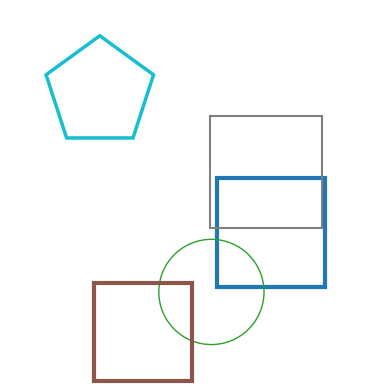[{"shape": "square", "thickness": 3, "radius": 0.7, "center": [0.703, 0.396]}, {"shape": "circle", "thickness": 1, "radius": 0.68, "center": [0.549, 0.242]}, {"shape": "square", "thickness": 3, "radius": 0.63, "center": [0.372, 0.137]}, {"shape": "square", "thickness": 1.5, "radius": 0.73, "center": [0.69, 0.553]}, {"shape": "pentagon", "thickness": 2.5, "radius": 0.73, "center": [0.259, 0.76]}]